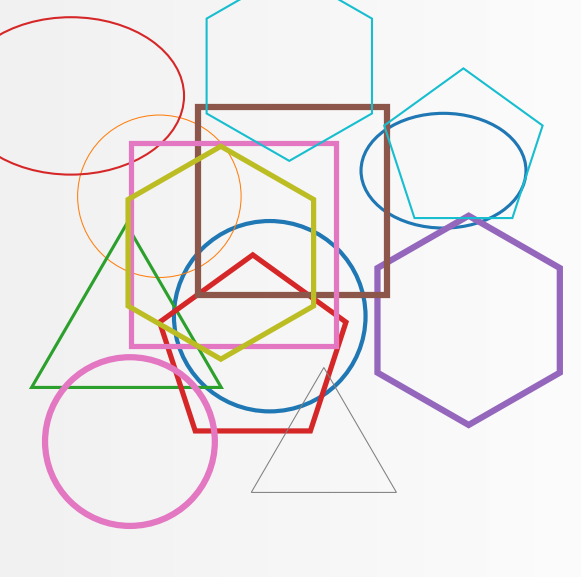[{"shape": "circle", "thickness": 2, "radius": 0.82, "center": [0.464, 0.452]}, {"shape": "oval", "thickness": 1.5, "radius": 0.71, "center": [0.763, 0.704]}, {"shape": "circle", "thickness": 0.5, "radius": 0.7, "center": [0.274, 0.659]}, {"shape": "triangle", "thickness": 1.5, "radius": 0.94, "center": [0.218, 0.422]}, {"shape": "pentagon", "thickness": 2.5, "radius": 0.84, "center": [0.435, 0.389]}, {"shape": "oval", "thickness": 1, "radius": 0.97, "center": [0.122, 0.833]}, {"shape": "hexagon", "thickness": 3, "radius": 0.91, "center": [0.806, 0.444]}, {"shape": "square", "thickness": 3, "radius": 0.81, "center": [0.504, 0.65]}, {"shape": "square", "thickness": 2.5, "radius": 0.88, "center": [0.402, 0.576]}, {"shape": "circle", "thickness": 3, "radius": 0.73, "center": [0.224, 0.235]}, {"shape": "triangle", "thickness": 0.5, "radius": 0.72, "center": [0.557, 0.219]}, {"shape": "hexagon", "thickness": 2.5, "radius": 0.92, "center": [0.38, 0.562]}, {"shape": "hexagon", "thickness": 1, "radius": 0.82, "center": [0.498, 0.885]}, {"shape": "pentagon", "thickness": 1, "radius": 0.72, "center": [0.797, 0.737]}]